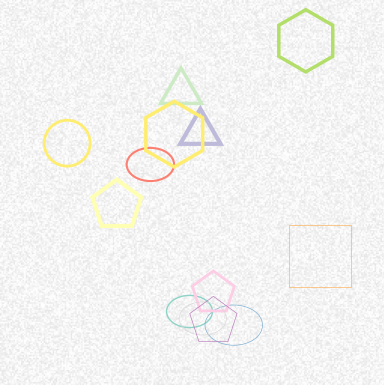[{"shape": "oval", "thickness": 1, "radius": 0.3, "center": [0.492, 0.191]}, {"shape": "pentagon", "thickness": 3, "radius": 0.33, "center": [0.303, 0.467]}, {"shape": "triangle", "thickness": 3, "radius": 0.3, "center": [0.52, 0.657]}, {"shape": "oval", "thickness": 1.5, "radius": 0.31, "center": [0.391, 0.573]}, {"shape": "oval", "thickness": 0.5, "radius": 0.37, "center": [0.607, 0.156]}, {"shape": "square", "thickness": 0.5, "radius": 0.4, "center": [0.831, 0.334]}, {"shape": "hexagon", "thickness": 2.5, "radius": 0.4, "center": [0.794, 0.894]}, {"shape": "pentagon", "thickness": 2, "radius": 0.29, "center": [0.554, 0.239]}, {"shape": "oval", "thickness": 0.5, "radius": 0.31, "center": [0.527, 0.173]}, {"shape": "pentagon", "thickness": 0.5, "radius": 0.32, "center": [0.554, 0.166]}, {"shape": "triangle", "thickness": 2.5, "radius": 0.31, "center": [0.47, 0.762]}, {"shape": "circle", "thickness": 2, "radius": 0.3, "center": [0.174, 0.628]}, {"shape": "hexagon", "thickness": 2.5, "radius": 0.43, "center": [0.453, 0.652]}]